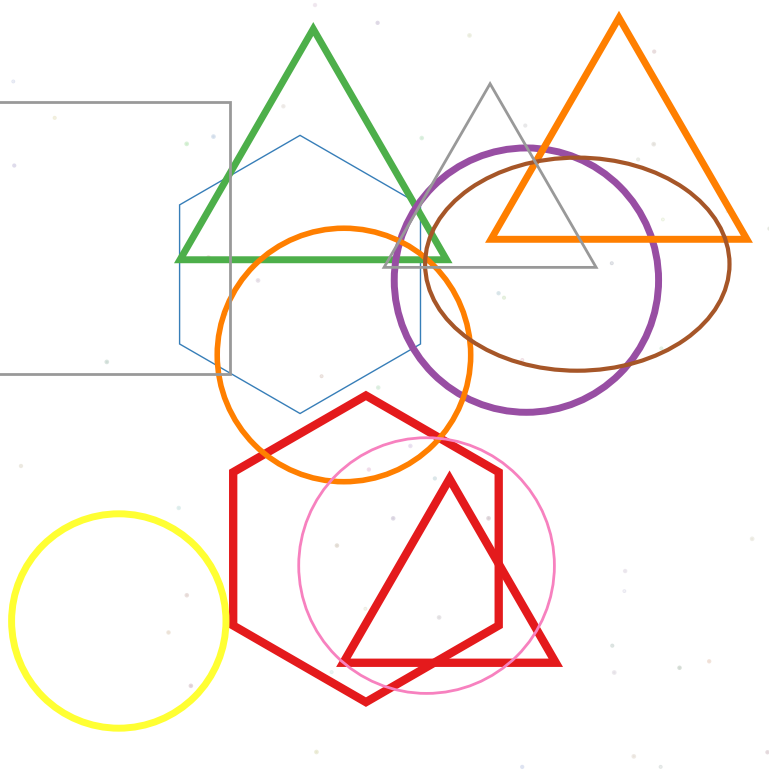[{"shape": "triangle", "thickness": 3, "radius": 0.8, "center": [0.584, 0.219]}, {"shape": "hexagon", "thickness": 3, "radius": 1.0, "center": [0.475, 0.287]}, {"shape": "hexagon", "thickness": 0.5, "radius": 0.9, "center": [0.39, 0.644]}, {"shape": "triangle", "thickness": 2.5, "radius": 1.0, "center": [0.407, 0.763]}, {"shape": "circle", "thickness": 2.5, "radius": 0.86, "center": [0.684, 0.636]}, {"shape": "triangle", "thickness": 2.5, "radius": 0.96, "center": [0.804, 0.785]}, {"shape": "circle", "thickness": 2, "radius": 0.82, "center": [0.447, 0.539]}, {"shape": "circle", "thickness": 2.5, "radius": 0.7, "center": [0.154, 0.194]}, {"shape": "oval", "thickness": 1.5, "radius": 0.99, "center": [0.75, 0.657]}, {"shape": "circle", "thickness": 1, "radius": 0.83, "center": [0.554, 0.265]}, {"shape": "square", "thickness": 1, "radius": 0.88, "center": [0.123, 0.691]}, {"shape": "triangle", "thickness": 1, "radius": 0.79, "center": [0.636, 0.732]}]